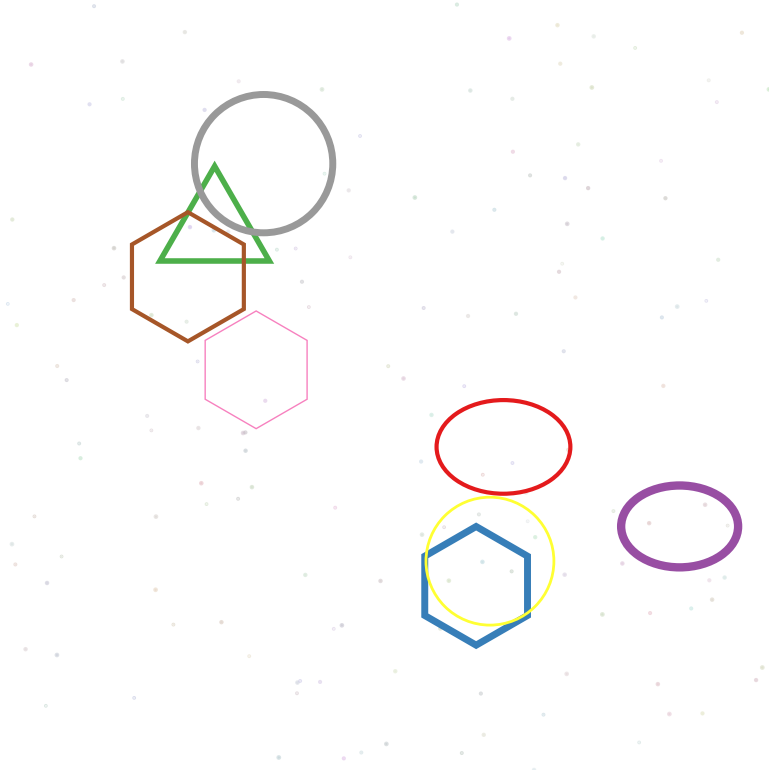[{"shape": "oval", "thickness": 1.5, "radius": 0.43, "center": [0.654, 0.42]}, {"shape": "hexagon", "thickness": 2.5, "radius": 0.39, "center": [0.618, 0.239]}, {"shape": "triangle", "thickness": 2, "radius": 0.41, "center": [0.279, 0.702]}, {"shape": "oval", "thickness": 3, "radius": 0.38, "center": [0.883, 0.316]}, {"shape": "circle", "thickness": 1, "radius": 0.42, "center": [0.636, 0.271]}, {"shape": "hexagon", "thickness": 1.5, "radius": 0.42, "center": [0.244, 0.641]}, {"shape": "hexagon", "thickness": 0.5, "radius": 0.38, "center": [0.333, 0.52]}, {"shape": "circle", "thickness": 2.5, "radius": 0.45, "center": [0.342, 0.787]}]